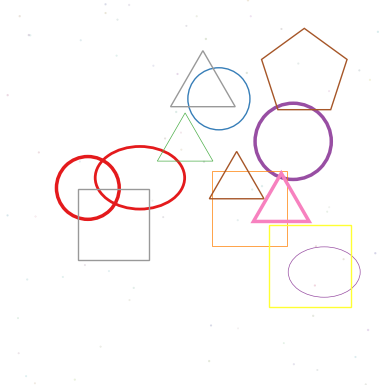[{"shape": "oval", "thickness": 2, "radius": 0.58, "center": [0.363, 0.538]}, {"shape": "circle", "thickness": 2.5, "radius": 0.41, "center": [0.228, 0.512]}, {"shape": "circle", "thickness": 1, "radius": 0.4, "center": [0.569, 0.743]}, {"shape": "triangle", "thickness": 0.5, "radius": 0.42, "center": [0.481, 0.623]}, {"shape": "oval", "thickness": 0.5, "radius": 0.47, "center": [0.842, 0.293]}, {"shape": "circle", "thickness": 2.5, "radius": 0.49, "center": [0.762, 0.633]}, {"shape": "square", "thickness": 0.5, "radius": 0.48, "center": [0.649, 0.458]}, {"shape": "square", "thickness": 1, "radius": 0.53, "center": [0.805, 0.308]}, {"shape": "triangle", "thickness": 1, "radius": 0.41, "center": [0.615, 0.525]}, {"shape": "pentagon", "thickness": 1, "radius": 0.58, "center": [0.79, 0.81]}, {"shape": "triangle", "thickness": 2.5, "radius": 0.42, "center": [0.731, 0.467]}, {"shape": "triangle", "thickness": 1, "radius": 0.48, "center": [0.527, 0.771]}, {"shape": "square", "thickness": 1, "radius": 0.46, "center": [0.295, 0.417]}]